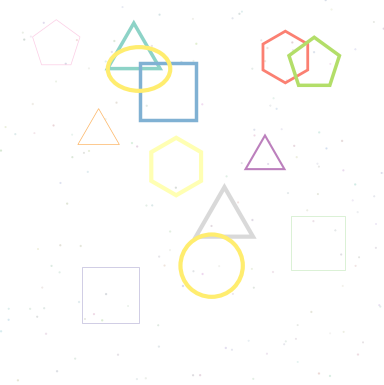[{"shape": "triangle", "thickness": 2.5, "radius": 0.39, "center": [0.348, 0.861]}, {"shape": "hexagon", "thickness": 3, "radius": 0.37, "center": [0.458, 0.567]}, {"shape": "square", "thickness": 0.5, "radius": 0.36, "center": [0.287, 0.234]}, {"shape": "hexagon", "thickness": 2, "radius": 0.34, "center": [0.741, 0.852]}, {"shape": "square", "thickness": 2.5, "radius": 0.37, "center": [0.436, 0.763]}, {"shape": "triangle", "thickness": 0.5, "radius": 0.31, "center": [0.256, 0.656]}, {"shape": "pentagon", "thickness": 2.5, "radius": 0.34, "center": [0.816, 0.834]}, {"shape": "pentagon", "thickness": 0.5, "radius": 0.32, "center": [0.146, 0.884]}, {"shape": "triangle", "thickness": 3, "radius": 0.43, "center": [0.583, 0.428]}, {"shape": "triangle", "thickness": 1.5, "radius": 0.29, "center": [0.688, 0.59]}, {"shape": "square", "thickness": 0.5, "radius": 0.35, "center": [0.827, 0.369]}, {"shape": "circle", "thickness": 3, "radius": 0.4, "center": [0.55, 0.31]}, {"shape": "oval", "thickness": 3, "radius": 0.41, "center": [0.361, 0.821]}]